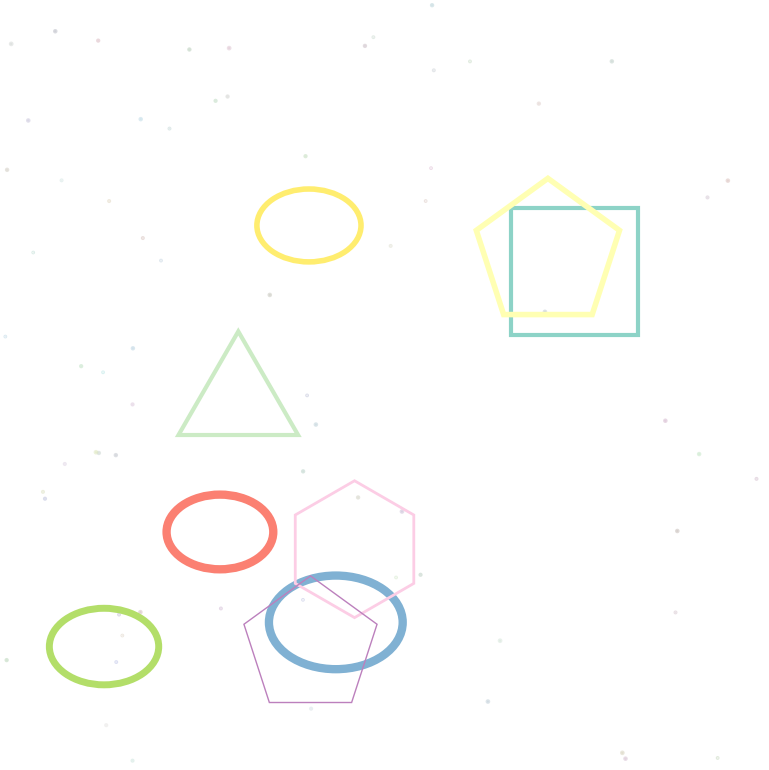[{"shape": "square", "thickness": 1.5, "radius": 0.41, "center": [0.746, 0.647]}, {"shape": "pentagon", "thickness": 2, "radius": 0.49, "center": [0.712, 0.671]}, {"shape": "oval", "thickness": 3, "radius": 0.35, "center": [0.286, 0.309]}, {"shape": "oval", "thickness": 3, "radius": 0.43, "center": [0.436, 0.192]}, {"shape": "oval", "thickness": 2.5, "radius": 0.36, "center": [0.135, 0.16]}, {"shape": "hexagon", "thickness": 1, "radius": 0.44, "center": [0.46, 0.287]}, {"shape": "pentagon", "thickness": 0.5, "radius": 0.45, "center": [0.403, 0.161]}, {"shape": "triangle", "thickness": 1.5, "radius": 0.45, "center": [0.309, 0.48]}, {"shape": "oval", "thickness": 2, "radius": 0.34, "center": [0.401, 0.707]}]